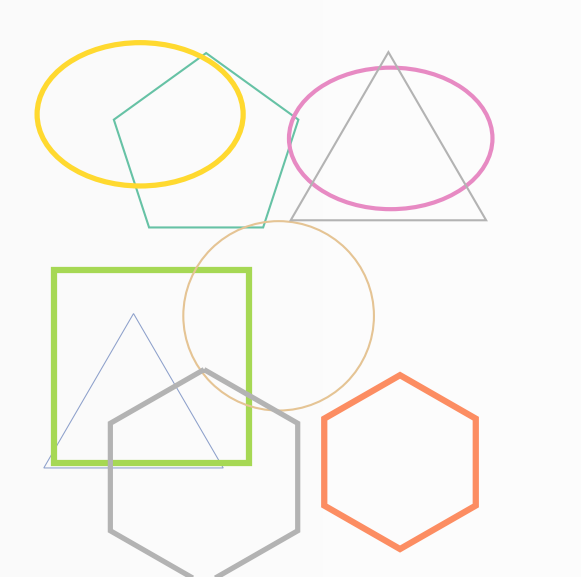[{"shape": "pentagon", "thickness": 1, "radius": 0.83, "center": [0.355, 0.74]}, {"shape": "hexagon", "thickness": 3, "radius": 0.75, "center": [0.688, 0.199]}, {"shape": "triangle", "thickness": 0.5, "radius": 0.89, "center": [0.23, 0.278]}, {"shape": "oval", "thickness": 2, "radius": 0.88, "center": [0.672, 0.759]}, {"shape": "square", "thickness": 3, "radius": 0.84, "center": [0.261, 0.365]}, {"shape": "oval", "thickness": 2.5, "radius": 0.89, "center": [0.241, 0.801]}, {"shape": "circle", "thickness": 1, "radius": 0.82, "center": [0.479, 0.452]}, {"shape": "triangle", "thickness": 1, "radius": 0.97, "center": [0.668, 0.715]}, {"shape": "hexagon", "thickness": 2.5, "radius": 0.93, "center": [0.351, 0.173]}]